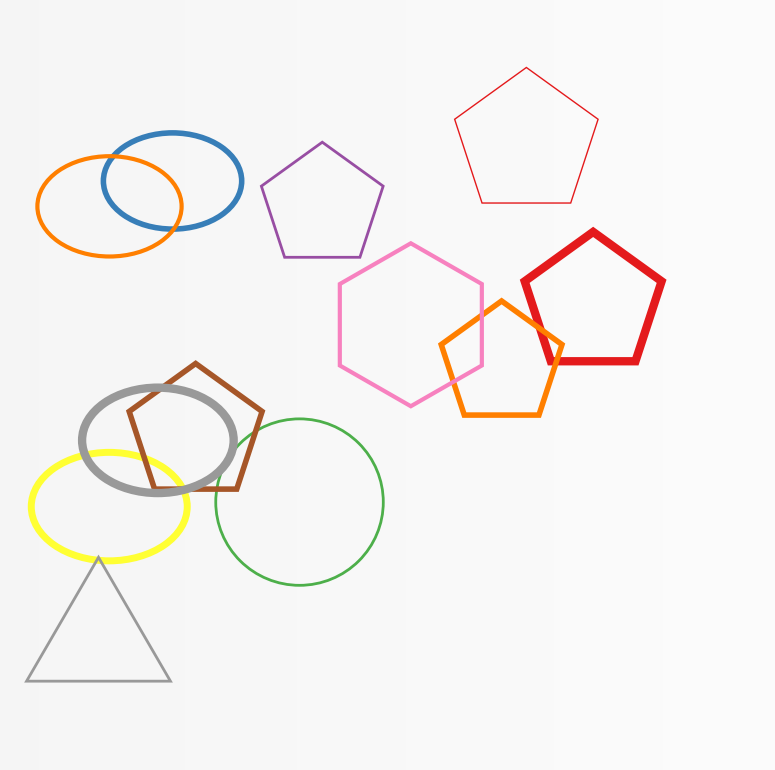[{"shape": "pentagon", "thickness": 3, "radius": 0.46, "center": [0.765, 0.606]}, {"shape": "pentagon", "thickness": 0.5, "radius": 0.49, "center": [0.679, 0.815]}, {"shape": "oval", "thickness": 2, "radius": 0.45, "center": [0.223, 0.765]}, {"shape": "circle", "thickness": 1, "radius": 0.54, "center": [0.386, 0.348]}, {"shape": "pentagon", "thickness": 1, "radius": 0.41, "center": [0.416, 0.733]}, {"shape": "pentagon", "thickness": 2, "radius": 0.41, "center": [0.647, 0.527]}, {"shape": "oval", "thickness": 1.5, "radius": 0.47, "center": [0.141, 0.732]}, {"shape": "oval", "thickness": 2.5, "radius": 0.5, "center": [0.141, 0.342]}, {"shape": "pentagon", "thickness": 2, "radius": 0.45, "center": [0.252, 0.438]}, {"shape": "hexagon", "thickness": 1.5, "radius": 0.53, "center": [0.53, 0.578]}, {"shape": "oval", "thickness": 3, "radius": 0.49, "center": [0.204, 0.428]}, {"shape": "triangle", "thickness": 1, "radius": 0.54, "center": [0.127, 0.169]}]